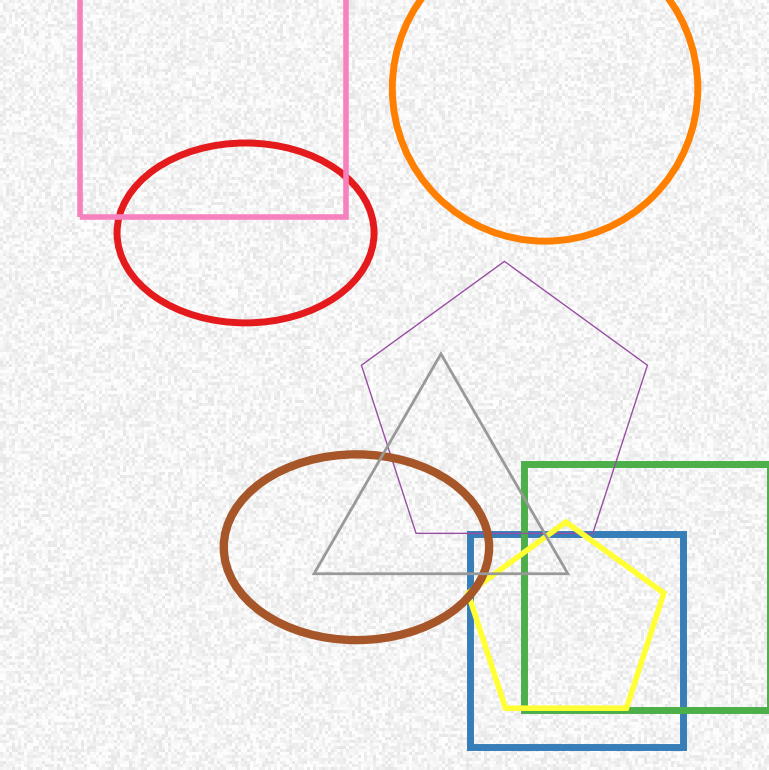[{"shape": "oval", "thickness": 2.5, "radius": 0.83, "center": [0.319, 0.697]}, {"shape": "square", "thickness": 2.5, "radius": 0.69, "center": [0.749, 0.168]}, {"shape": "square", "thickness": 2.5, "radius": 0.8, "center": [0.84, 0.238]}, {"shape": "pentagon", "thickness": 0.5, "radius": 0.98, "center": [0.655, 0.465]}, {"shape": "circle", "thickness": 2.5, "radius": 0.99, "center": [0.708, 0.885]}, {"shape": "pentagon", "thickness": 2, "radius": 0.67, "center": [0.735, 0.188]}, {"shape": "oval", "thickness": 3, "radius": 0.86, "center": [0.463, 0.289]}, {"shape": "square", "thickness": 2, "radius": 0.86, "center": [0.277, 0.89]}, {"shape": "triangle", "thickness": 1, "radius": 0.95, "center": [0.573, 0.35]}]